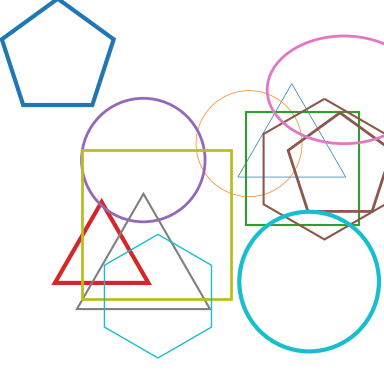[{"shape": "triangle", "thickness": 0.5, "radius": 0.81, "center": [0.758, 0.621]}, {"shape": "pentagon", "thickness": 3, "radius": 0.76, "center": [0.15, 0.851]}, {"shape": "circle", "thickness": 0.5, "radius": 0.69, "center": [0.647, 0.627]}, {"shape": "square", "thickness": 1.5, "radius": 0.73, "center": [0.786, 0.562]}, {"shape": "triangle", "thickness": 3, "radius": 0.7, "center": [0.264, 0.335]}, {"shape": "circle", "thickness": 2, "radius": 0.8, "center": [0.372, 0.584]}, {"shape": "pentagon", "thickness": 2, "radius": 0.71, "center": [0.883, 0.566]}, {"shape": "hexagon", "thickness": 1.5, "radius": 0.91, "center": [0.843, 0.561]}, {"shape": "oval", "thickness": 2, "radius": 1.0, "center": [0.894, 0.767]}, {"shape": "triangle", "thickness": 1.5, "radius": 1.0, "center": [0.373, 0.297]}, {"shape": "square", "thickness": 2, "radius": 0.97, "center": [0.406, 0.418]}, {"shape": "circle", "thickness": 3, "radius": 0.91, "center": [0.803, 0.269]}, {"shape": "hexagon", "thickness": 1, "radius": 0.8, "center": [0.41, 0.231]}]